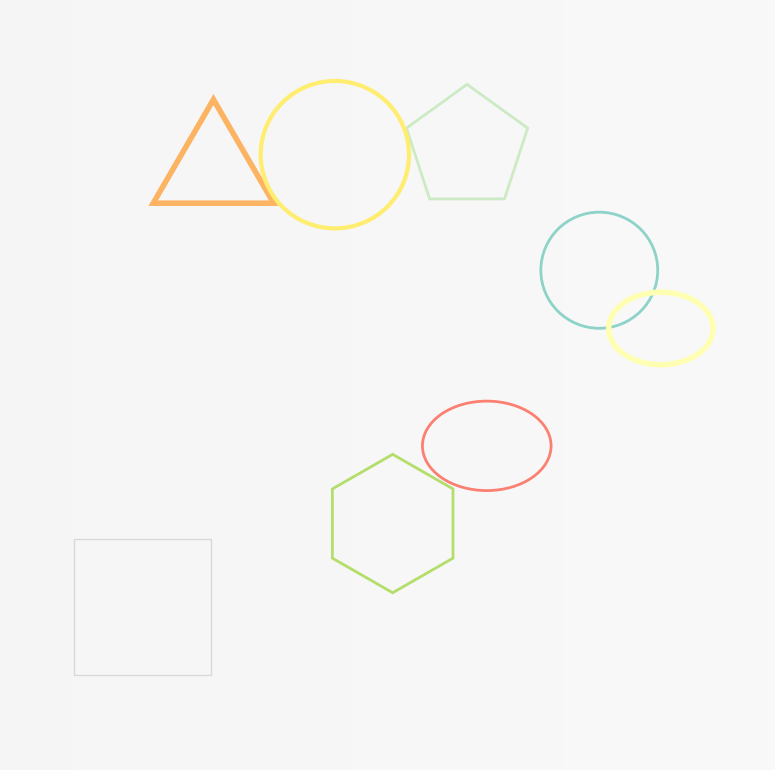[{"shape": "circle", "thickness": 1, "radius": 0.38, "center": [0.773, 0.649]}, {"shape": "oval", "thickness": 2, "radius": 0.34, "center": [0.853, 0.573]}, {"shape": "oval", "thickness": 1, "radius": 0.41, "center": [0.628, 0.421]}, {"shape": "triangle", "thickness": 2, "radius": 0.45, "center": [0.275, 0.781]}, {"shape": "hexagon", "thickness": 1, "radius": 0.45, "center": [0.507, 0.32]}, {"shape": "square", "thickness": 0.5, "radius": 0.44, "center": [0.184, 0.212]}, {"shape": "pentagon", "thickness": 1, "radius": 0.41, "center": [0.603, 0.808]}, {"shape": "circle", "thickness": 1.5, "radius": 0.48, "center": [0.432, 0.799]}]